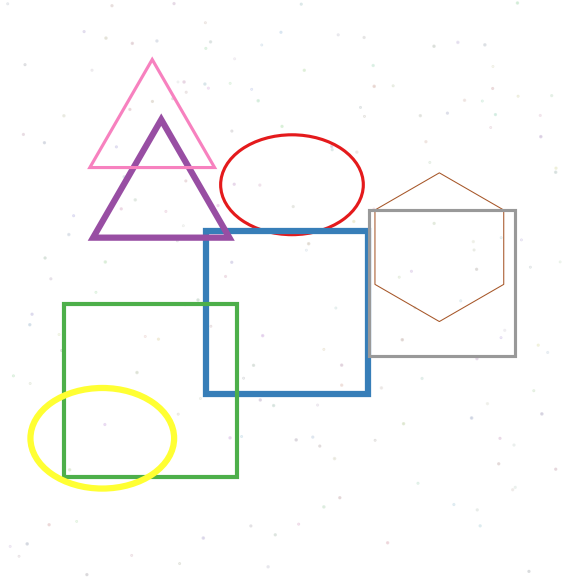[{"shape": "oval", "thickness": 1.5, "radius": 0.62, "center": [0.506, 0.679]}, {"shape": "square", "thickness": 3, "radius": 0.7, "center": [0.497, 0.458]}, {"shape": "square", "thickness": 2, "radius": 0.75, "center": [0.261, 0.323]}, {"shape": "triangle", "thickness": 3, "radius": 0.68, "center": [0.279, 0.656]}, {"shape": "oval", "thickness": 3, "radius": 0.62, "center": [0.177, 0.24]}, {"shape": "hexagon", "thickness": 0.5, "radius": 0.64, "center": [0.761, 0.571]}, {"shape": "triangle", "thickness": 1.5, "radius": 0.62, "center": [0.264, 0.771]}, {"shape": "square", "thickness": 1.5, "radius": 0.63, "center": [0.765, 0.509]}]